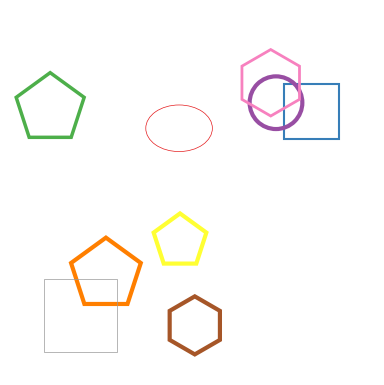[{"shape": "oval", "thickness": 0.5, "radius": 0.43, "center": [0.465, 0.667]}, {"shape": "square", "thickness": 1.5, "radius": 0.36, "center": [0.809, 0.711]}, {"shape": "pentagon", "thickness": 2.5, "radius": 0.46, "center": [0.13, 0.718]}, {"shape": "circle", "thickness": 3, "radius": 0.34, "center": [0.717, 0.733]}, {"shape": "pentagon", "thickness": 3, "radius": 0.48, "center": [0.275, 0.287]}, {"shape": "pentagon", "thickness": 3, "radius": 0.36, "center": [0.468, 0.374]}, {"shape": "hexagon", "thickness": 3, "radius": 0.38, "center": [0.506, 0.155]}, {"shape": "hexagon", "thickness": 2, "radius": 0.43, "center": [0.703, 0.785]}, {"shape": "square", "thickness": 0.5, "radius": 0.47, "center": [0.21, 0.181]}]